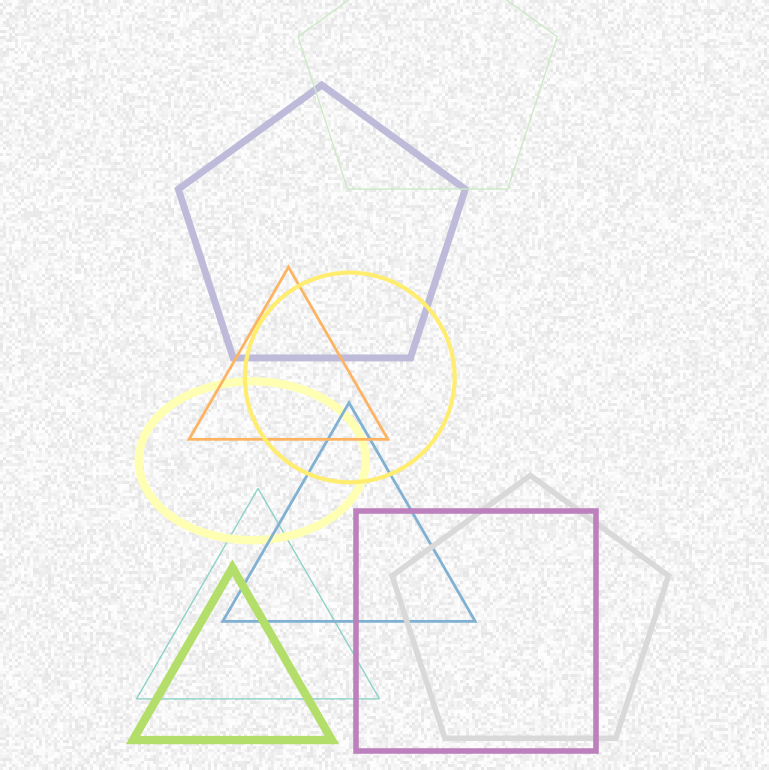[{"shape": "triangle", "thickness": 0.5, "radius": 0.91, "center": [0.335, 0.183]}, {"shape": "oval", "thickness": 3, "radius": 0.74, "center": [0.328, 0.402]}, {"shape": "pentagon", "thickness": 2.5, "radius": 0.98, "center": [0.418, 0.694]}, {"shape": "triangle", "thickness": 1, "radius": 0.95, "center": [0.453, 0.288]}, {"shape": "triangle", "thickness": 1, "radius": 0.75, "center": [0.375, 0.504]}, {"shape": "triangle", "thickness": 3, "radius": 0.75, "center": [0.302, 0.114]}, {"shape": "pentagon", "thickness": 2, "radius": 0.94, "center": [0.689, 0.194]}, {"shape": "square", "thickness": 2, "radius": 0.78, "center": [0.618, 0.18]}, {"shape": "pentagon", "thickness": 0.5, "radius": 0.88, "center": [0.555, 0.898]}, {"shape": "circle", "thickness": 1.5, "radius": 0.68, "center": [0.454, 0.51]}]